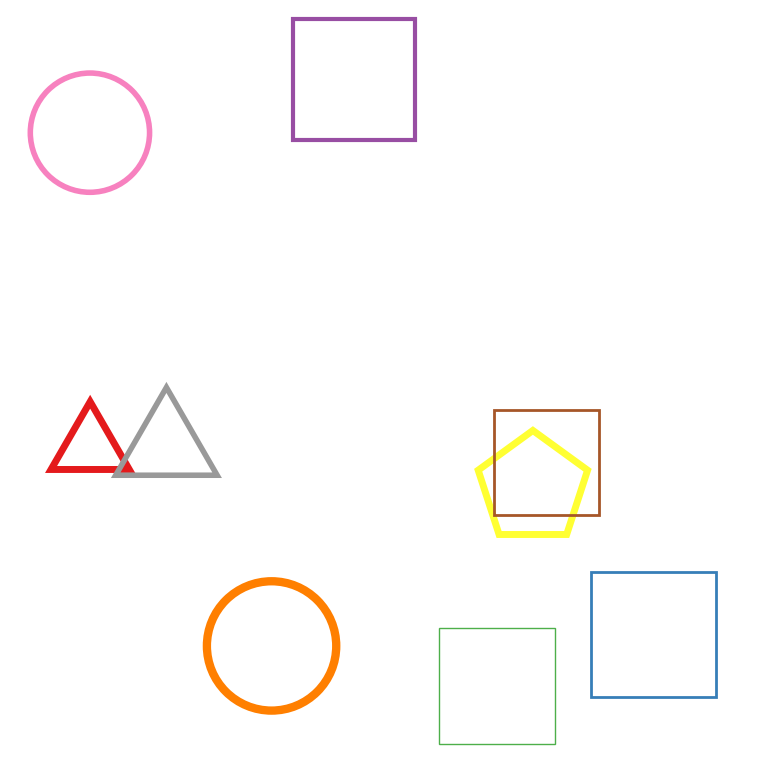[{"shape": "triangle", "thickness": 2.5, "radius": 0.29, "center": [0.117, 0.42]}, {"shape": "square", "thickness": 1, "radius": 0.4, "center": [0.849, 0.176]}, {"shape": "square", "thickness": 0.5, "radius": 0.38, "center": [0.645, 0.109]}, {"shape": "square", "thickness": 1.5, "radius": 0.39, "center": [0.46, 0.896]}, {"shape": "circle", "thickness": 3, "radius": 0.42, "center": [0.353, 0.161]}, {"shape": "pentagon", "thickness": 2.5, "radius": 0.37, "center": [0.692, 0.366]}, {"shape": "square", "thickness": 1, "radius": 0.34, "center": [0.71, 0.399]}, {"shape": "circle", "thickness": 2, "radius": 0.39, "center": [0.117, 0.828]}, {"shape": "triangle", "thickness": 2, "radius": 0.38, "center": [0.216, 0.421]}]